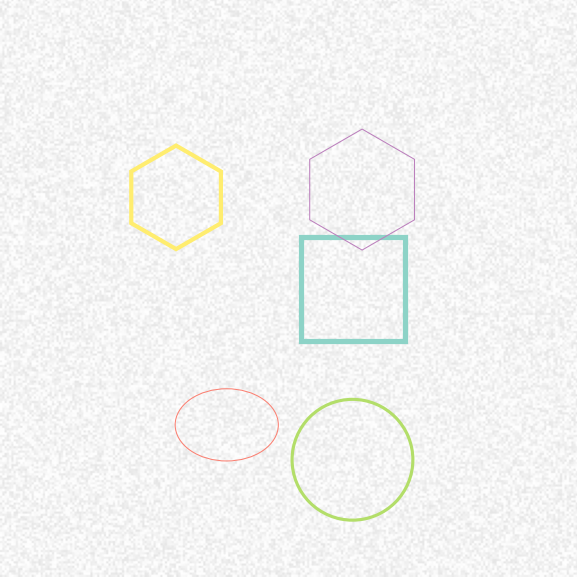[{"shape": "square", "thickness": 2.5, "radius": 0.45, "center": [0.612, 0.499]}, {"shape": "oval", "thickness": 0.5, "radius": 0.45, "center": [0.393, 0.263]}, {"shape": "circle", "thickness": 1.5, "radius": 0.52, "center": [0.61, 0.203]}, {"shape": "hexagon", "thickness": 0.5, "radius": 0.52, "center": [0.627, 0.671]}, {"shape": "hexagon", "thickness": 2, "radius": 0.45, "center": [0.305, 0.657]}]